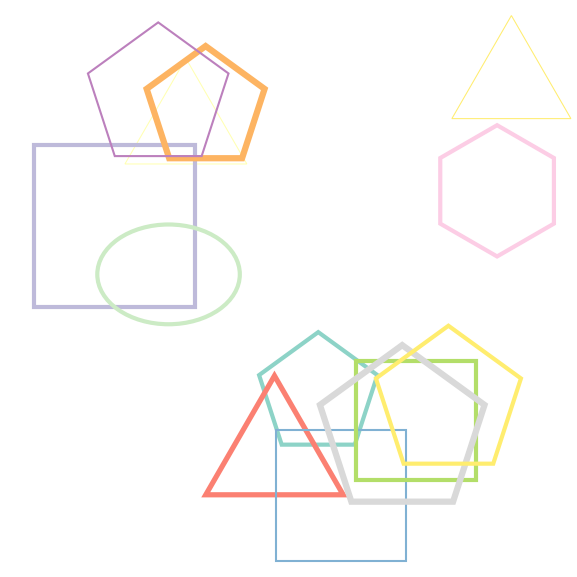[{"shape": "pentagon", "thickness": 2, "radius": 0.54, "center": [0.551, 0.316]}, {"shape": "triangle", "thickness": 0.5, "radius": 0.61, "center": [0.322, 0.776]}, {"shape": "square", "thickness": 2, "radius": 0.7, "center": [0.198, 0.608]}, {"shape": "triangle", "thickness": 2.5, "radius": 0.69, "center": [0.475, 0.211]}, {"shape": "square", "thickness": 1, "radius": 0.56, "center": [0.59, 0.141]}, {"shape": "pentagon", "thickness": 3, "radius": 0.54, "center": [0.356, 0.812]}, {"shape": "square", "thickness": 2, "radius": 0.52, "center": [0.72, 0.271]}, {"shape": "hexagon", "thickness": 2, "radius": 0.57, "center": [0.861, 0.669]}, {"shape": "pentagon", "thickness": 3, "radius": 0.75, "center": [0.697, 0.252]}, {"shape": "pentagon", "thickness": 1, "radius": 0.64, "center": [0.274, 0.832]}, {"shape": "oval", "thickness": 2, "radius": 0.62, "center": [0.292, 0.524]}, {"shape": "pentagon", "thickness": 2, "radius": 0.66, "center": [0.777, 0.303]}, {"shape": "triangle", "thickness": 0.5, "radius": 0.59, "center": [0.886, 0.853]}]